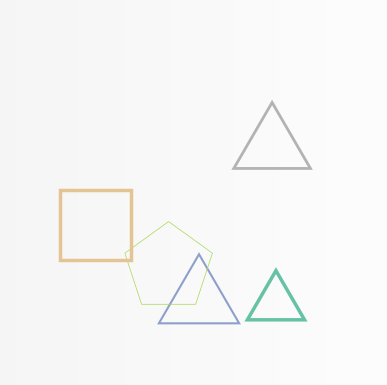[{"shape": "triangle", "thickness": 2.5, "radius": 0.43, "center": [0.712, 0.212]}, {"shape": "triangle", "thickness": 1.5, "radius": 0.6, "center": [0.514, 0.22]}, {"shape": "pentagon", "thickness": 0.5, "radius": 0.59, "center": [0.435, 0.306]}, {"shape": "square", "thickness": 2.5, "radius": 0.45, "center": [0.247, 0.415]}, {"shape": "triangle", "thickness": 2, "radius": 0.57, "center": [0.702, 0.62]}]